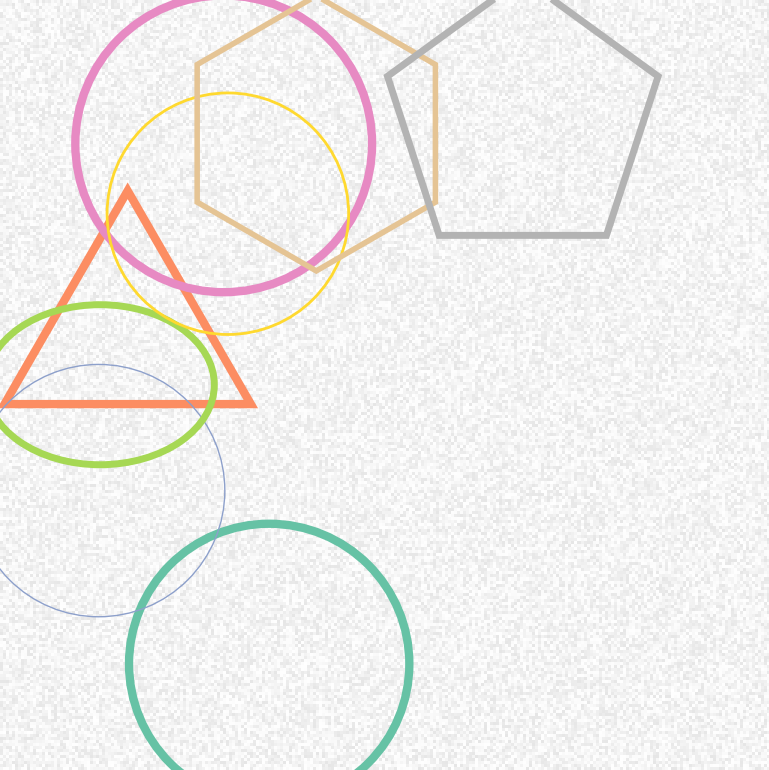[{"shape": "circle", "thickness": 3, "radius": 0.91, "center": [0.35, 0.138]}, {"shape": "triangle", "thickness": 3, "radius": 0.92, "center": [0.166, 0.568]}, {"shape": "circle", "thickness": 0.5, "radius": 0.82, "center": [0.128, 0.363]}, {"shape": "circle", "thickness": 3, "radius": 0.96, "center": [0.291, 0.813]}, {"shape": "oval", "thickness": 2.5, "radius": 0.74, "center": [0.13, 0.5]}, {"shape": "circle", "thickness": 1, "radius": 0.78, "center": [0.296, 0.722]}, {"shape": "hexagon", "thickness": 2, "radius": 0.89, "center": [0.411, 0.827]}, {"shape": "pentagon", "thickness": 2.5, "radius": 0.92, "center": [0.679, 0.844]}]